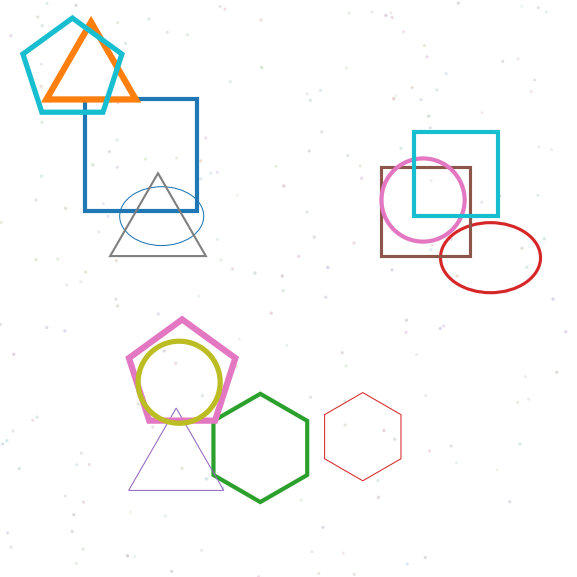[{"shape": "oval", "thickness": 0.5, "radius": 0.36, "center": [0.28, 0.625]}, {"shape": "square", "thickness": 2, "radius": 0.49, "center": [0.243, 0.731]}, {"shape": "triangle", "thickness": 3, "radius": 0.45, "center": [0.158, 0.872]}, {"shape": "hexagon", "thickness": 2, "radius": 0.47, "center": [0.451, 0.223]}, {"shape": "oval", "thickness": 1.5, "radius": 0.43, "center": [0.849, 0.553]}, {"shape": "hexagon", "thickness": 0.5, "radius": 0.38, "center": [0.628, 0.243]}, {"shape": "triangle", "thickness": 0.5, "radius": 0.48, "center": [0.305, 0.197]}, {"shape": "square", "thickness": 1.5, "radius": 0.38, "center": [0.737, 0.633]}, {"shape": "circle", "thickness": 2, "radius": 0.36, "center": [0.733, 0.653]}, {"shape": "pentagon", "thickness": 3, "radius": 0.48, "center": [0.315, 0.349]}, {"shape": "triangle", "thickness": 1, "radius": 0.48, "center": [0.274, 0.604]}, {"shape": "circle", "thickness": 2.5, "radius": 0.36, "center": [0.31, 0.337]}, {"shape": "pentagon", "thickness": 2.5, "radius": 0.45, "center": [0.125, 0.878]}, {"shape": "square", "thickness": 2, "radius": 0.36, "center": [0.79, 0.698]}]